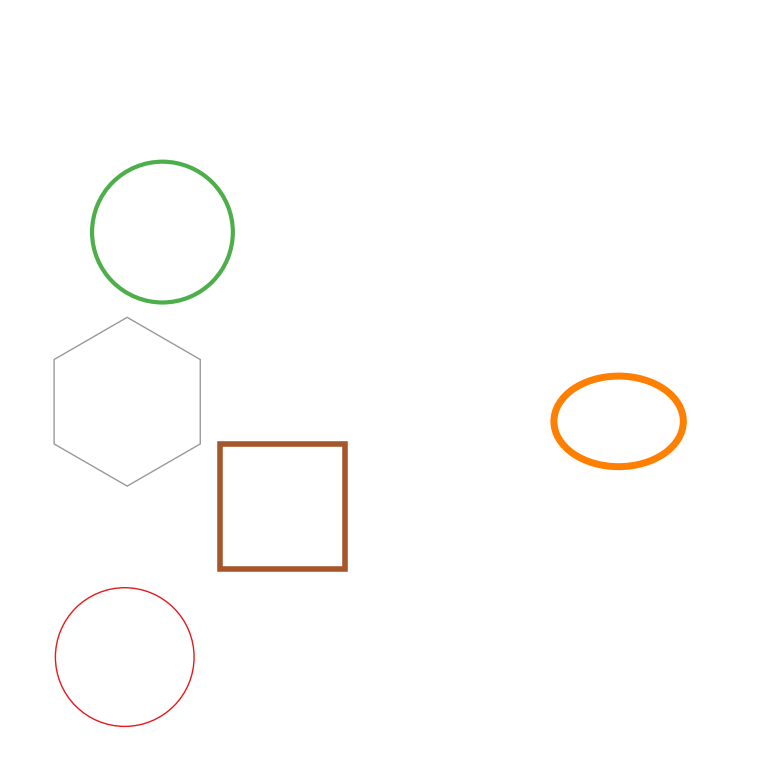[{"shape": "circle", "thickness": 0.5, "radius": 0.45, "center": [0.162, 0.147]}, {"shape": "circle", "thickness": 1.5, "radius": 0.46, "center": [0.211, 0.699]}, {"shape": "oval", "thickness": 2.5, "radius": 0.42, "center": [0.803, 0.453]}, {"shape": "square", "thickness": 2, "radius": 0.41, "center": [0.367, 0.342]}, {"shape": "hexagon", "thickness": 0.5, "radius": 0.55, "center": [0.165, 0.478]}]